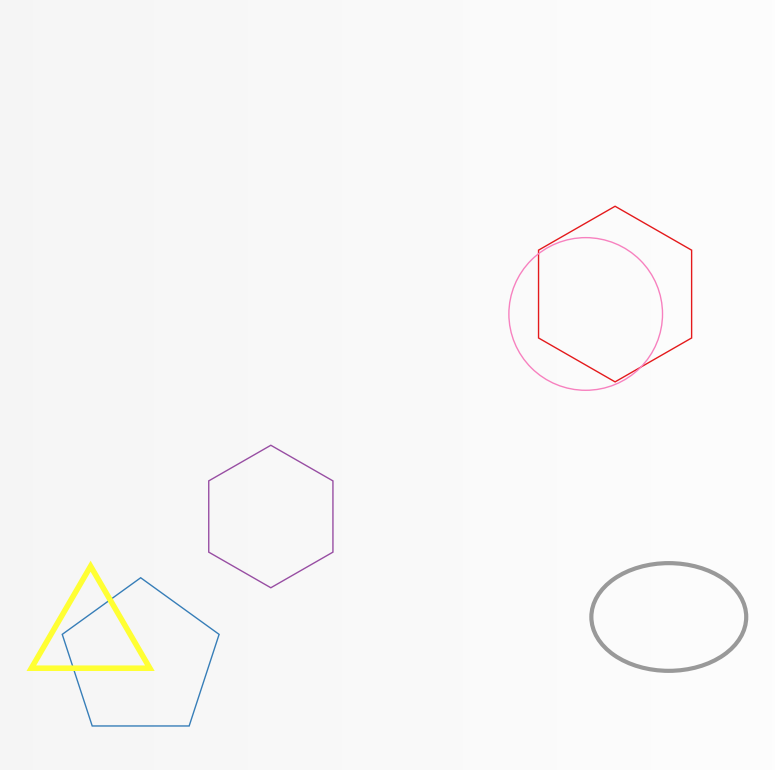[{"shape": "hexagon", "thickness": 0.5, "radius": 0.57, "center": [0.794, 0.618]}, {"shape": "pentagon", "thickness": 0.5, "radius": 0.53, "center": [0.182, 0.143]}, {"shape": "hexagon", "thickness": 0.5, "radius": 0.46, "center": [0.349, 0.329]}, {"shape": "triangle", "thickness": 2, "radius": 0.44, "center": [0.117, 0.176]}, {"shape": "circle", "thickness": 0.5, "radius": 0.5, "center": [0.756, 0.592]}, {"shape": "oval", "thickness": 1.5, "radius": 0.5, "center": [0.863, 0.199]}]